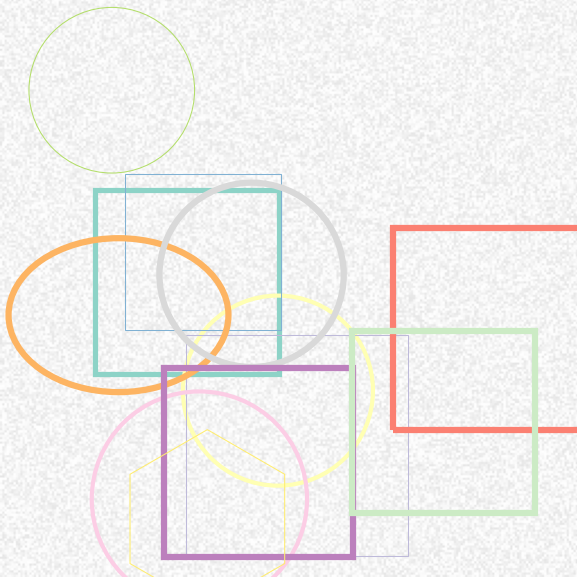[{"shape": "square", "thickness": 2.5, "radius": 0.8, "center": [0.324, 0.511]}, {"shape": "circle", "thickness": 2, "radius": 0.82, "center": [0.481, 0.323]}, {"shape": "square", "thickness": 0.5, "radius": 0.96, "center": [0.515, 0.228]}, {"shape": "square", "thickness": 3, "radius": 0.88, "center": [0.856, 0.429]}, {"shape": "square", "thickness": 0.5, "radius": 0.67, "center": [0.351, 0.562]}, {"shape": "oval", "thickness": 3, "radius": 0.95, "center": [0.205, 0.453]}, {"shape": "circle", "thickness": 0.5, "radius": 0.72, "center": [0.194, 0.843]}, {"shape": "circle", "thickness": 2, "radius": 0.93, "center": [0.345, 0.135]}, {"shape": "circle", "thickness": 3, "radius": 0.8, "center": [0.436, 0.523]}, {"shape": "square", "thickness": 3, "radius": 0.82, "center": [0.447, 0.198]}, {"shape": "square", "thickness": 3, "radius": 0.79, "center": [0.768, 0.268]}, {"shape": "hexagon", "thickness": 0.5, "radius": 0.77, "center": [0.359, 0.101]}]